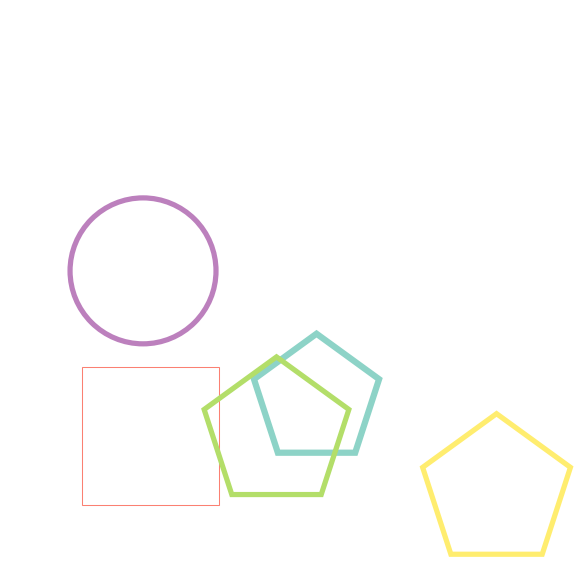[{"shape": "pentagon", "thickness": 3, "radius": 0.57, "center": [0.548, 0.307]}, {"shape": "square", "thickness": 0.5, "radius": 0.6, "center": [0.261, 0.244]}, {"shape": "pentagon", "thickness": 2.5, "radius": 0.66, "center": [0.479, 0.249]}, {"shape": "circle", "thickness": 2.5, "radius": 0.63, "center": [0.248, 0.53]}, {"shape": "pentagon", "thickness": 2.5, "radius": 0.67, "center": [0.86, 0.148]}]